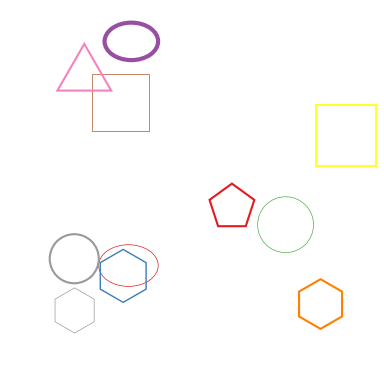[{"shape": "pentagon", "thickness": 1.5, "radius": 0.31, "center": [0.602, 0.462]}, {"shape": "oval", "thickness": 0.5, "radius": 0.39, "center": [0.334, 0.31]}, {"shape": "hexagon", "thickness": 1, "radius": 0.34, "center": [0.32, 0.283]}, {"shape": "circle", "thickness": 0.5, "radius": 0.36, "center": [0.742, 0.416]}, {"shape": "oval", "thickness": 3, "radius": 0.35, "center": [0.341, 0.893]}, {"shape": "hexagon", "thickness": 1.5, "radius": 0.32, "center": [0.833, 0.21]}, {"shape": "square", "thickness": 1.5, "radius": 0.39, "center": [0.899, 0.648]}, {"shape": "square", "thickness": 0.5, "radius": 0.37, "center": [0.313, 0.734]}, {"shape": "triangle", "thickness": 1.5, "radius": 0.4, "center": [0.219, 0.805]}, {"shape": "hexagon", "thickness": 0.5, "radius": 0.29, "center": [0.194, 0.194]}, {"shape": "circle", "thickness": 1.5, "radius": 0.32, "center": [0.193, 0.328]}]